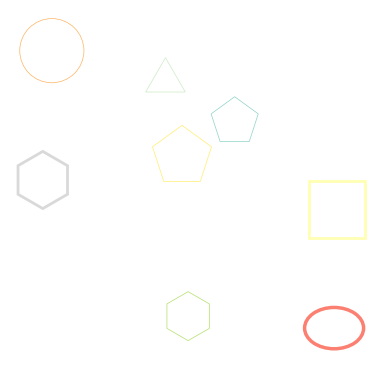[{"shape": "pentagon", "thickness": 0.5, "radius": 0.32, "center": [0.61, 0.684]}, {"shape": "square", "thickness": 2, "radius": 0.37, "center": [0.875, 0.455]}, {"shape": "oval", "thickness": 2.5, "radius": 0.38, "center": [0.868, 0.148]}, {"shape": "circle", "thickness": 0.5, "radius": 0.42, "center": [0.135, 0.868]}, {"shape": "hexagon", "thickness": 0.5, "radius": 0.32, "center": [0.489, 0.179]}, {"shape": "hexagon", "thickness": 2, "radius": 0.37, "center": [0.111, 0.533]}, {"shape": "triangle", "thickness": 0.5, "radius": 0.3, "center": [0.43, 0.791]}, {"shape": "pentagon", "thickness": 0.5, "radius": 0.4, "center": [0.473, 0.594]}]